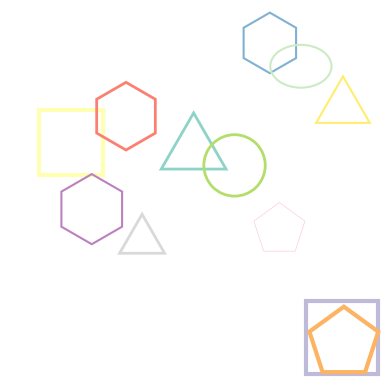[{"shape": "triangle", "thickness": 2, "radius": 0.49, "center": [0.503, 0.609]}, {"shape": "square", "thickness": 3, "radius": 0.42, "center": [0.185, 0.63]}, {"shape": "square", "thickness": 3, "radius": 0.47, "center": [0.888, 0.124]}, {"shape": "hexagon", "thickness": 2, "radius": 0.44, "center": [0.327, 0.698]}, {"shape": "hexagon", "thickness": 1.5, "radius": 0.39, "center": [0.701, 0.889]}, {"shape": "pentagon", "thickness": 3, "radius": 0.47, "center": [0.893, 0.109]}, {"shape": "circle", "thickness": 2, "radius": 0.4, "center": [0.609, 0.57]}, {"shape": "pentagon", "thickness": 0.5, "radius": 0.35, "center": [0.726, 0.404]}, {"shape": "triangle", "thickness": 2, "radius": 0.34, "center": [0.369, 0.376]}, {"shape": "hexagon", "thickness": 1.5, "radius": 0.46, "center": [0.238, 0.457]}, {"shape": "oval", "thickness": 1.5, "radius": 0.4, "center": [0.782, 0.828]}, {"shape": "triangle", "thickness": 1.5, "radius": 0.4, "center": [0.891, 0.721]}]